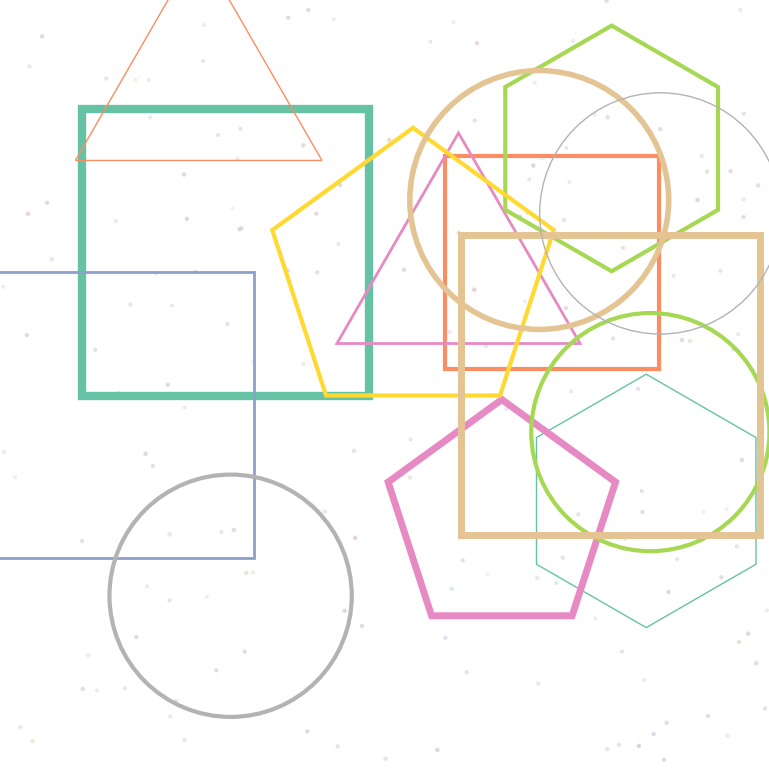[{"shape": "square", "thickness": 3, "radius": 0.93, "center": [0.293, 0.672]}, {"shape": "hexagon", "thickness": 0.5, "radius": 0.82, "center": [0.839, 0.349]}, {"shape": "triangle", "thickness": 0.5, "radius": 0.92, "center": [0.258, 0.884]}, {"shape": "square", "thickness": 1.5, "radius": 0.69, "center": [0.716, 0.659]}, {"shape": "square", "thickness": 1, "radius": 0.93, "center": [0.144, 0.461]}, {"shape": "triangle", "thickness": 1, "radius": 0.91, "center": [0.595, 0.645]}, {"shape": "pentagon", "thickness": 2.5, "radius": 0.78, "center": [0.652, 0.326]}, {"shape": "circle", "thickness": 1.5, "radius": 0.77, "center": [0.845, 0.439]}, {"shape": "hexagon", "thickness": 1.5, "radius": 0.8, "center": [0.794, 0.807]}, {"shape": "pentagon", "thickness": 1.5, "radius": 0.96, "center": [0.536, 0.642]}, {"shape": "square", "thickness": 2.5, "radius": 0.97, "center": [0.793, 0.5]}, {"shape": "circle", "thickness": 2, "radius": 0.84, "center": [0.7, 0.74]}, {"shape": "circle", "thickness": 0.5, "radius": 0.78, "center": [0.858, 0.723]}, {"shape": "circle", "thickness": 1.5, "radius": 0.79, "center": [0.299, 0.226]}]